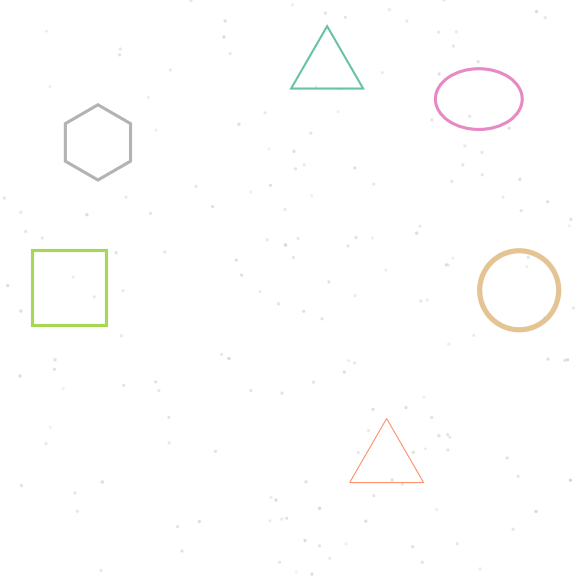[{"shape": "triangle", "thickness": 1, "radius": 0.36, "center": [0.566, 0.882]}, {"shape": "triangle", "thickness": 0.5, "radius": 0.37, "center": [0.67, 0.2]}, {"shape": "oval", "thickness": 1.5, "radius": 0.38, "center": [0.829, 0.828]}, {"shape": "square", "thickness": 1.5, "radius": 0.32, "center": [0.119, 0.501]}, {"shape": "circle", "thickness": 2.5, "radius": 0.34, "center": [0.899, 0.497]}, {"shape": "hexagon", "thickness": 1.5, "radius": 0.33, "center": [0.17, 0.753]}]